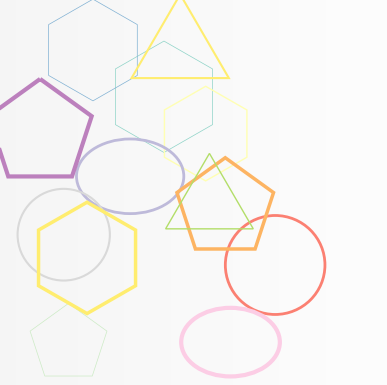[{"shape": "hexagon", "thickness": 0.5, "radius": 0.72, "center": [0.423, 0.749]}, {"shape": "hexagon", "thickness": 1, "radius": 0.61, "center": [0.531, 0.653]}, {"shape": "oval", "thickness": 2, "radius": 0.69, "center": [0.336, 0.542]}, {"shape": "circle", "thickness": 2, "radius": 0.64, "center": [0.71, 0.312]}, {"shape": "hexagon", "thickness": 0.5, "radius": 0.66, "center": [0.24, 0.87]}, {"shape": "pentagon", "thickness": 2.5, "radius": 0.66, "center": [0.581, 0.459]}, {"shape": "triangle", "thickness": 1, "radius": 0.65, "center": [0.54, 0.471]}, {"shape": "oval", "thickness": 3, "radius": 0.64, "center": [0.595, 0.111]}, {"shape": "circle", "thickness": 1.5, "radius": 0.6, "center": [0.164, 0.39]}, {"shape": "pentagon", "thickness": 3, "radius": 0.7, "center": [0.104, 0.655]}, {"shape": "pentagon", "thickness": 0.5, "radius": 0.52, "center": [0.177, 0.108]}, {"shape": "triangle", "thickness": 1.5, "radius": 0.72, "center": [0.465, 0.87]}, {"shape": "hexagon", "thickness": 2.5, "radius": 0.72, "center": [0.225, 0.33]}]